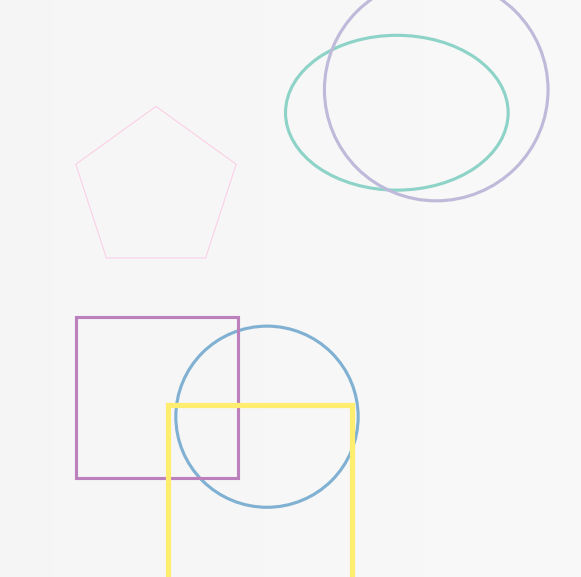[{"shape": "oval", "thickness": 1.5, "radius": 0.96, "center": [0.683, 0.804]}, {"shape": "circle", "thickness": 1.5, "radius": 0.96, "center": [0.751, 0.844]}, {"shape": "circle", "thickness": 1.5, "radius": 0.78, "center": [0.459, 0.278]}, {"shape": "pentagon", "thickness": 0.5, "radius": 0.73, "center": [0.268, 0.67]}, {"shape": "square", "thickness": 1.5, "radius": 0.7, "center": [0.27, 0.311]}, {"shape": "square", "thickness": 2.5, "radius": 0.79, "center": [0.447, 0.14]}]